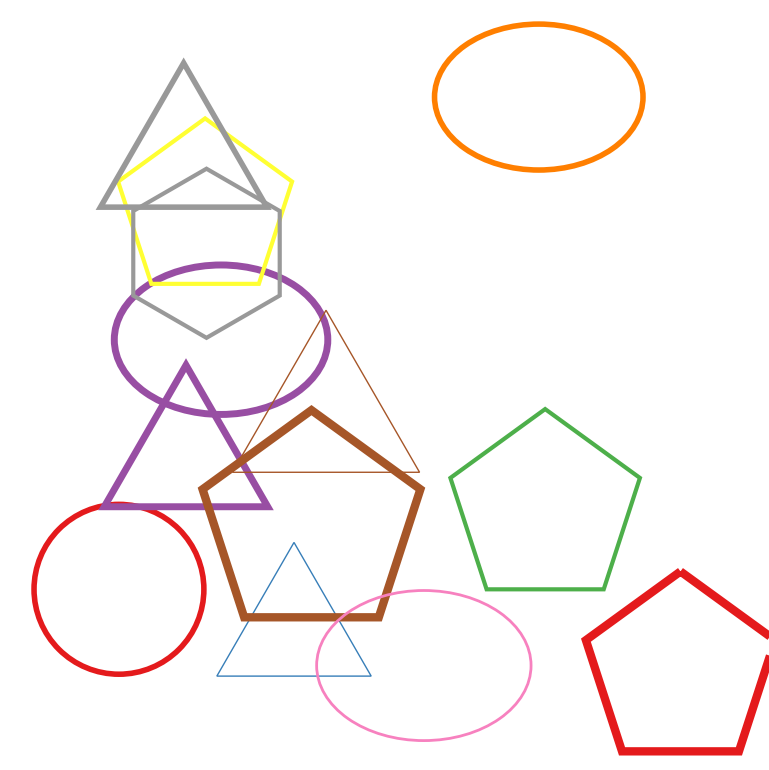[{"shape": "circle", "thickness": 2, "radius": 0.55, "center": [0.154, 0.235]}, {"shape": "pentagon", "thickness": 3, "radius": 0.65, "center": [0.884, 0.129]}, {"shape": "triangle", "thickness": 0.5, "radius": 0.58, "center": [0.382, 0.18]}, {"shape": "pentagon", "thickness": 1.5, "radius": 0.65, "center": [0.708, 0.339]}, {"shape": "triangle", "thickness": 2.5, "radius": 0.61, "center": [0.242, 0.403]}, {"shape": "oval", "thickness": 2.5, "radius": 0.69, "center": [0.287, 0.559]}, {"shape": "oval", "thickness": 2, "radius": 0.68, "center": [0.7, 0.874]}, {"shape": "pentagon", "thickness": 1.5, "radius": 0.59, "center": [0.266, 0.727]}, {"shape": "pentagon", "thickness": 3, "radius": 0.74, "center": [0.405, 0.319]}, {"shape": "triangle", "thickness": 0.5, "radius": 0.7, "center": [0.423, 0.457]}, {"shape": "oval", "thickness": 1, "radius": 0.7, "center": [0.55, 0.136]}, {"shape": "hexagon", "thickness": 1.5, "radius": 0.55, "center": [0.268, 0.671]}, {"shape": "triangle", "thickness": 2, "radius": 0.62, "center": [0.239, 0.793]}]